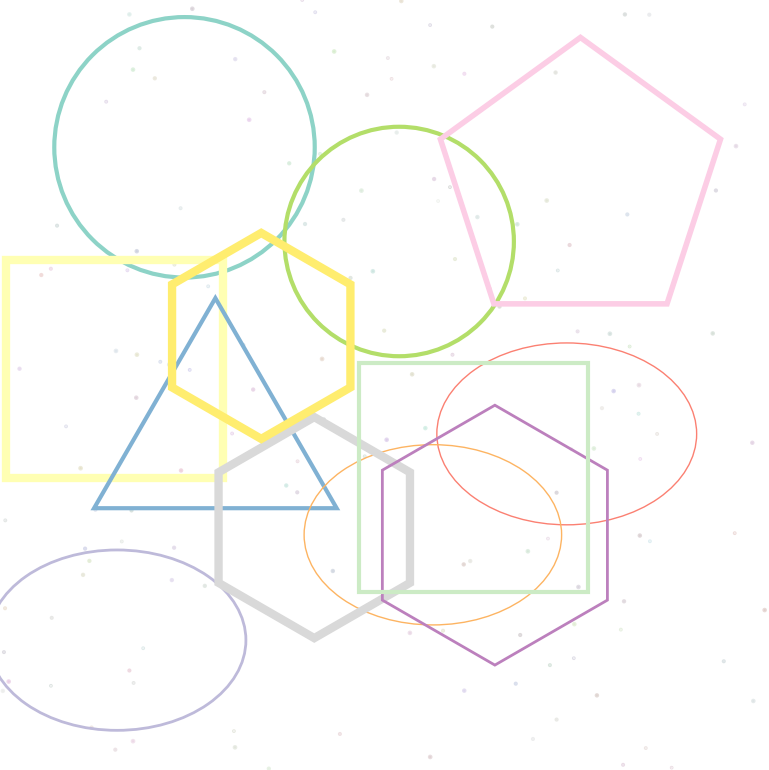[{"shape": "circle", "thickness": 1.5, "radius": 0.85, "center": [0.24, 0.809]}, {"shape": "square", "thickness": 3, "radius": 0.71, "center": [0.148, 0.521]}, {"shape": "oval", "thickness": 1, "radius": 0.84, "center": [0.152, 0.169]}, {"shape": "oval", "thickness": 0.5, "radius": 0.84, "center": [0.736, 0.437]}, {"shape": "triangle", "thickness": 1.5, "radius": 0.91, "center": [0.28, 0.431]}, {"shape": "oval", "thickness": 0.5, "radius": 0.84, "center": [0.562, 0.305]}, {"shape": "circle", "thickness": 1.5, "radius": 0.74, "center": [0.518, 0.686]}, {"shape": "pentagon", "thickness": 2, "radius": 0.96, "center": [0.754, 0.76]}, {"shape": "hexagon", "thickness": 3, "radius": 0.72, "center": [0.408, 0.315]}, {"shape": "hexagon", "thickness": 1, "radius": 0.84, "center": [0.643, 0.305]}, {"shape": "square", "thickness": 1.5, "radius": 0.74, "center": [0.615, 0.38]}, {"shape": "hexagon", "thickness": 3, "radius": 0.67, "center": [0.339, 0.564]}]